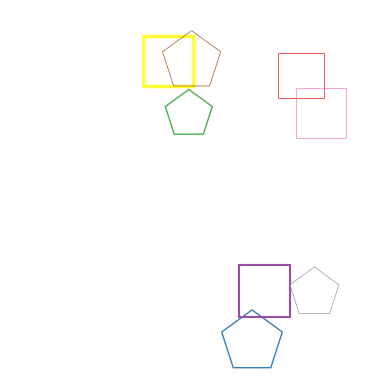[{"shape": "square", "thickness": 0.5, "radius": 0.29, "center": [0.782, 0.803]}, {"shape": "pentagon", "thickness": 1, "radius": 0.41, "center": [0.655, 0.112]}, {"shape": "pentagon", "thickness": 1, "radius": 0.32, "center": [0.49, 0.703]}, {"shape": "square", "thickness": 1.5, "radius": 0.33, "center": [0.687, 0.244]}, {"shape": "square", "thickness": 2.5, "radius": 0.32, "center": [0.437, 0.841]}, {"shape": "pentagon", "thickness": 0.5, "radius": 0.4, "center": [0.498, 0.841]}, {"shape": "square", "thickness": 0.5, "radius": 0.33, "center": [0.834, 0.706]}, {"shape": "pentagon", "thickness": 0.5, "radius": 0.33, "center": [0.817, 0.24]}]